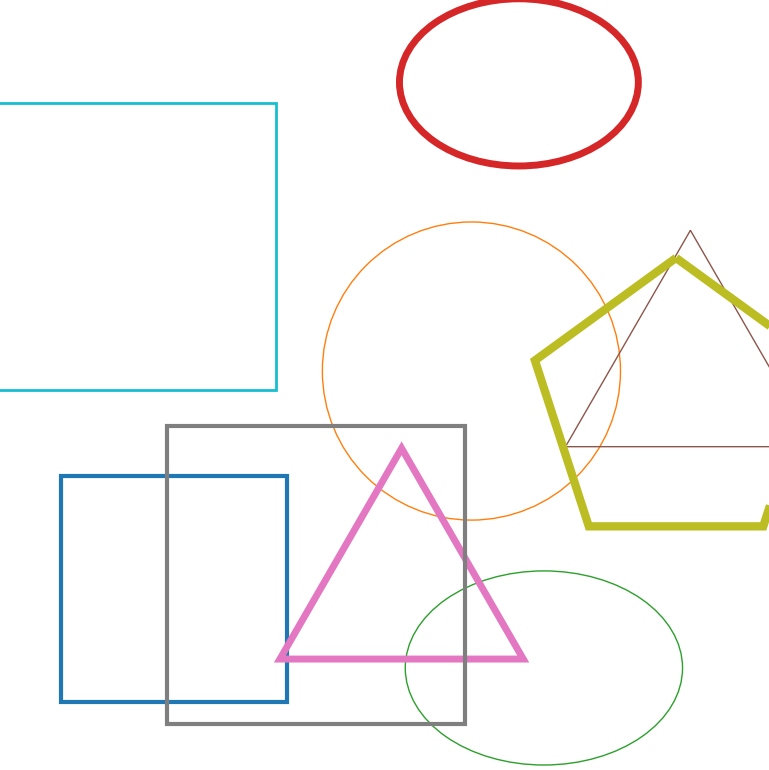[{"shape": "square", "thickness": 1.5, "radius": 0.73, "center": [0.226, 0.235]}, {"shape": "circle", "thickness": 0.5, "radius": 0.97, "center": [0.612, 0.518]}, {"shape": "oval", "thickness": 0.5, "radius": 0.9, "center": [0.706, 0.133]}, {"shape": "oval", "thickness": 2.5, "radius": 0.78, "center": [0.674, 0.893]}, {"shape": "triangle", "thickness": 0.5, "radius": 0.94, "center": [0.897, 0.514]}, {"shape": "triangle", "thickness": 2.5, "radius": 0.91, "center": [0.522, 0.235]}, {"shape": "square", "thickness": 1.5, "radius": 0.97, "center": [0.41, 0.254]}, {"shape": "pentagon", "thickness": 3, "radius": 0.96, "center": [0.878, 0.472]}, {"shape": "square", "thickness": 1, "radius": 0.93, "center": [0.172, 0.68]}]